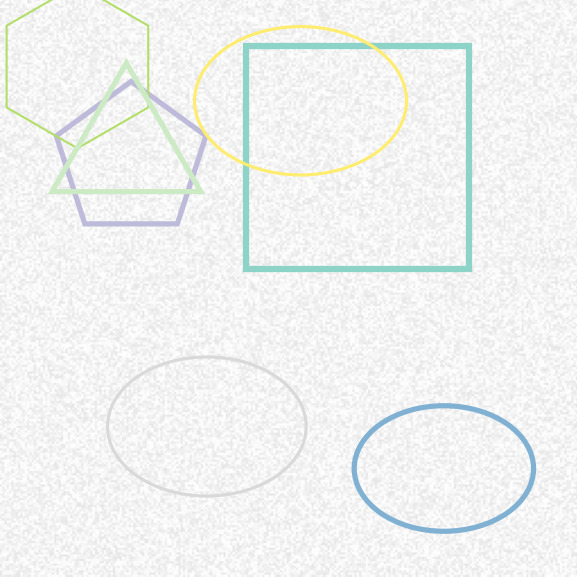[{"shape": "square", "thickness": 3, "radius": 0.97, "center": [0.619, 0.727]}, {"shape": "pentagon", "thickness": 2.5, "radius": 0.68, "center": [0.227, 0.722]}, {"shape": "oval", "thickness": 2.5, "radius": 0.78, "center": [0.769, 0.188]}, {"shape": "hexagon", "thickness": 1, "radius": 0.71, "center": [0.134, 0.884]}, {"shape": "oval", "thickness": 1.5, "radius": 0.86, "center": [0.358, 0.261]}, {"shape": "triangle", "thickness": 2.5, "radius": 0.74, "center": [0.219, 0.742]}, {"shape": "oval", "thickness": 1.5, "radius": 0.92, "center": [0.52, 0.825]}]